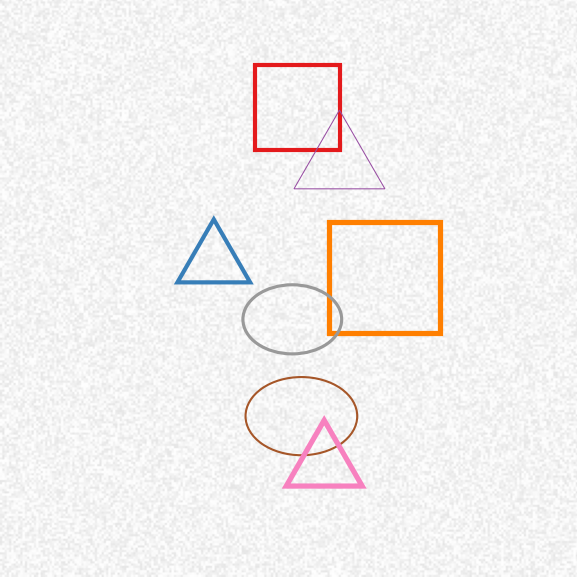[{"shape": "square", "thickness": 2, "radius": 0.37, "center": [0.515, 0.813]}, {"shape": "triangle", "thickness": 2, "radius": 0.36, "center": [0.37, 0.547]}, {"shape": "triangle", "thickness": 0.5, "radius": 0.45, "center": [0.588, 0.718]}, {"shape": "square", "thickness": 2.5, "radius": 0.48, "center": [0.666, 0.518]}, {"shape": "oval", "thickness": 1, "radius": 0.48, "center": [0.522, 0.279]}, {"shape": "triangle", "thickness": 2.5, "radius": 0.38, "center": [0.561, 0.195]}, {"shape": "oval", "thickness": 1.5, "radius": 0.43, "center": [0.506, 0.446]}]